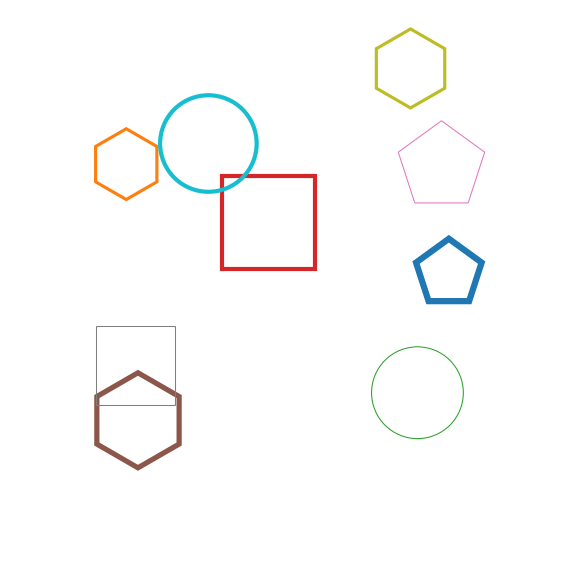[{"shape": "pentagon", "thickness": 3, "radius": 0.3, "center": [0.777, 0.526]}, {"shape": "hexagon", "thickness": 1.5, "radius": 0.31, "center": [0.219, 0.715]}, {"shape": "circle", "thickness": 0.5, "radius": 0.4, "center": [0.723, 0.319]}, {"shape": "square", "thickness": 2, "radius": 0.4, "center": [0.465, 0.614]}, {"shape": "hexagon", "thickness": 2.5, "radius": 0.41, "center": [0.239, 0.271]}, {"shape": "pentagon", "thickness": 0.5, "radius": 0.39, "center": [0.764, 0.711]}, {"shape": "square", "thickness": 0.5, "radius": 0.35, "center": [0.235, 0.366]}, {"shape": "hexagon", "thickness": 1.5, "radius": 0.34, "center": [0.711, 0.881]}, {"shape": "circle", "thickness": 2, "radius": 0.42, "center": [0.361, 0.751]}]